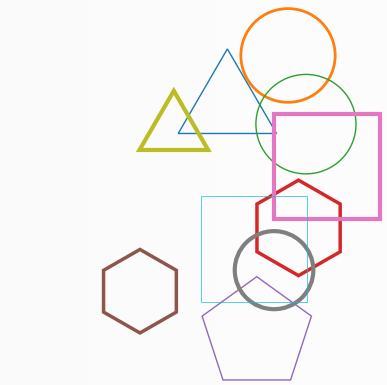[{"shape": "triangle", "thickness": 1, "radius": 0.73, "center": [0.587, 0.727]}, {"shape": "circle", "thickness": 2, "radius": 0.61, "center": [0.743, 0.856]}, {"shape": "circle", "thickness": 1, "radius": 0.65, "center": [0.79, 0.678]}, {"shape": "hexagon", "thickness": 2.5, "radius": 0.62, "center": [0.771, 0.408]}, {"shape": "pentagon", "thickness": 1, "radius": 0.74, "center": [0.663, 0.133]}, {"shape": "hexagon", "thickness": 2.5, "radius": 0.54, "center": [0.361, 0.244]}, {"shape": "square", "thickness": 3, "radius": 0.68, "center": [0.844, 0.567]}, {"shape": "circle", "thickness": 3, "radius": 0.51, "center": [0.707, 0.298]}, {"shape": "triangle", "thickness": 3, "radius": 0.51, "center": [0.449, 0.662]}, {"shape": "square", "thickness": 0.5, "radius": 0.68, "center": [0.655, 0.353]}]